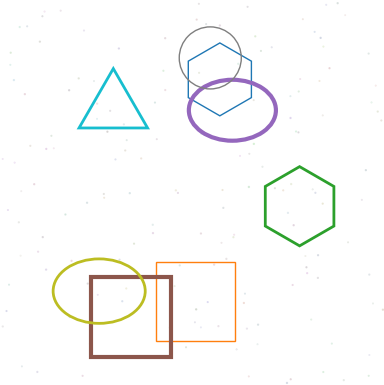[{"shape": "hexagon", "thickness": 1, "radius": 0.47, "center": [0.571, 0.794]}, {"shape": "square", "thickness": 1, "radius": 0.51, "center": [0.509, 0.217]}, {"shape": "hexagon", "thickness": 2, "radius": 0.51, "center": [0.778, 0.464]}, {"shape": "oval", "thickness": 3, "radius": 0.57, "center": [0.604, 0.714]}, {"shape": "square", "thickness": 3, "radius": 0.52, "center": [0.341, 0.178]}, {"shape": "circle", "thickness": 1, "radius": 0.4, "center": [0.546, 0.85]}, {"shape": "oval", "thickness": 2, "radius": 0.6, "center": [0.258, 0.244]}, {"shape": "triangle", "thickness": 2, "radius": 0.51, "center": [0.294, 0.719]}]